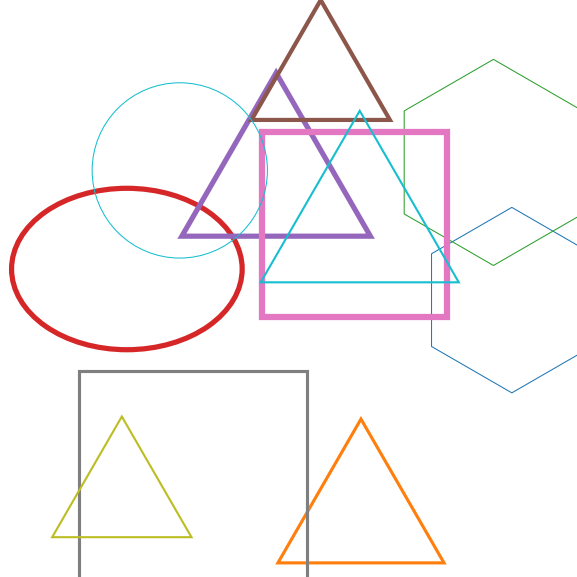[{"shape": "hexagon", "thickness": 0.5, "radius": 0.8, "center": [0.886, 0.479]}, {"shape": "triangle", "thickness": 1.5, "radius": 0.83, "center": [0.625, 0.107]}, {"shape": "hexagon", "thickness": 0.5, "radius": 0.89, "center": [0.854, 0.718]}, {"shape": "oval", "thickness": 2.5, "radius": 1.0, "center": [0.22, 0.533]}, {"shape": "triangle", "thickness": 2.5, "radius": 0.94, "center": [0.478, 0.684]}, {"shape": "triangle", "thickness": 2, "radius": 0.69, "center": [0.555, 0.861]}, {"shape": "square", "thickness": 3, "radius": 0.8, "center": [0.613, 0.611]}, {"shape": "square", "thickness": 1.5, "radius": 0.99, "center": [0.335, 0.16]}, {"shape": "triangle", "thickness": 1, "radius": 0.7, "center": [0.211, 0.139]}, {"shape": "triangle", "thickness": 1, "radius": 0.99, "center": [0.623, 0.609]}, {"shape": "circle", "thickness": 0.5, "radius": 0.76, "center": [0.311, 0.704]}]